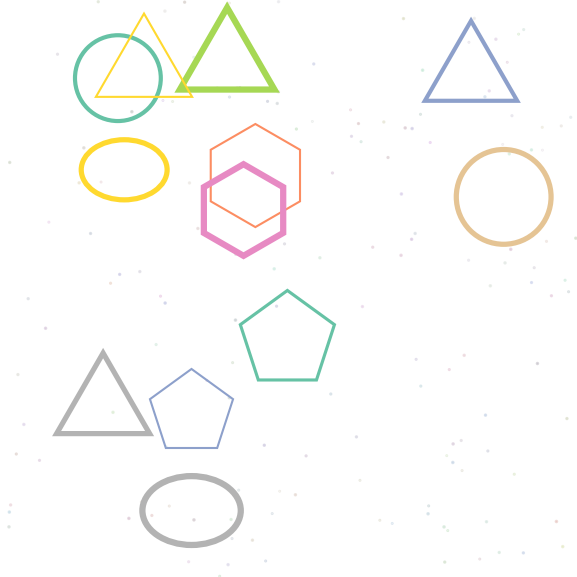[{"shape": "circle", "thickness": 2, "radius": 0.37, "center": [0.204, 0.864]}, {"shape": "pentagon", "thickness": 1.5, "radius": 0.43, "center": [0.498, 0.41]}, {"shape": "hexagon", "thickness": 1, "radius": 0.45, "center": [0.442, 0.695]}, {"shape": "pentagon", "thickness": 1, "radius": 0.38, "center": [0.332, 0.285]}, {"shape": "triangle", "thickness": 2, "radius": 0.46, "center": [0.816, 0.871]}, {"shape": "hexagon", "thickness": 3, "radius": 0.4, "center": [0.422, 0.635]}, {"shape": "triangle", "thickness": 3, "radius": 0.47, "center": [0.393, 0.891]}, {"shape": "triangle", "thickness": 1, "radius": 0.48, "center": [0.249, 0.879]}, {"shape": "oval", "thickness": 2.5, "radius": 0.37, "center": [0.215, 0.705]}, {"shape": "circle", "thickness": 2.5, "radius": 0.41, "center": [0.872, 0.658]}, {"shape": "oval", "thickness": 3, "radius": 0.43, "center": [0.332, 0.115]}, {"shape": "triangle", "thickness": 2.5, "radius": 0.46, "center": [0.179, 0.295]}]